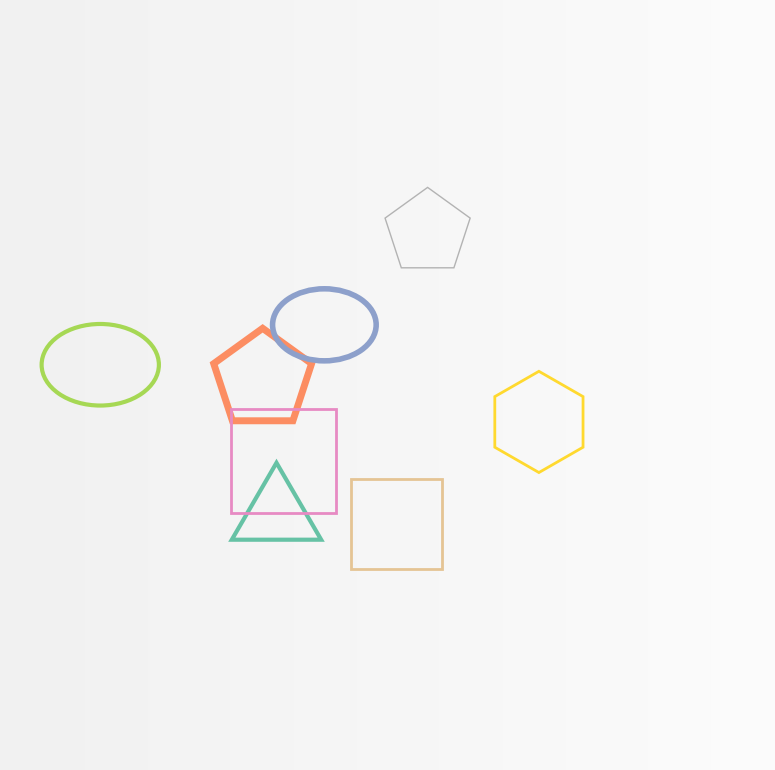[{"shape": "triangle", "thickness": 1.5, "radius": 0.33, "center": [0.357, 0.332]}, {"shape": "pentagon", "thickness": 2.5, "radius": 0.33, "center": [0.339, 0.507]}, {"shape": "oval", "thickness": 2, "radius": 0.33, "center": [0.419, 0.578]}, {"shape": "square", "thickness": 1, "radius": 0.34, "center": [0.366, 0.401]}, {"shape": "oval", "thickness": 1.5, "radius": 0.38, "center": [0.129, 0.526]}, {"shape": "hexagon", "thickness": 1, "radius": 0.33, "center": [0.695, 0.452]}, {"shape": "square", "thickness": 1, "radius": 0.29, "center": [0.512, 0.319]}, {"shape": "pentagon", "thickness": 0.5, "radius": 0.29, "center": [0.552, 0.699]}]